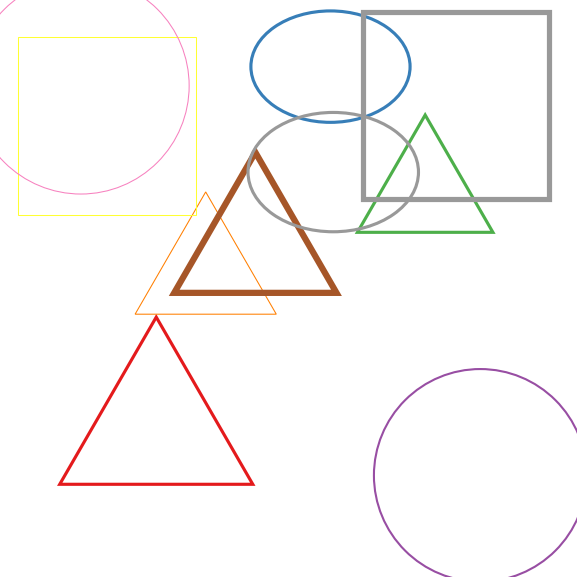[{"shape": "triangle", "thickness": 1.5, "radius": 0.97, "center": [0.271, 0.257]}, {"shape": "oval", "thickness": 1.5, "radius": 0.69, "center": [0.572, 0.884]}, {"shape": "triangle", "thickness": 1.5, "radius": 0.68, "center": [0.736, 0.665]}, {"shape": "circle", "thickness": 1, "radius": 0.92, "center": [0.832, 0.176]}, {"shape": "triangle", "thickness": 0.5, "radius": 0.71, "center": [0.356, 0.526]}, {"shape": "square", "thickness": 0.5, "radius": 0.77, "center": [0.185, 0.781]}, {"shape": "triangle", "thickness": 3, "radius": 0.81, "center": [0.442, 0.573]}, {"shape": "circle", "thickness": 0.5, "radius": 0.94, "center": [0.14, 0.851]}, {"shape": "square", "thickness": 2.5, "radius": 0.81, "center": [0.79, 0.816]}, {"shape": "oval", "thickness": 1.5, "radius": 0.74, "center": [0.577, 0.701]}]